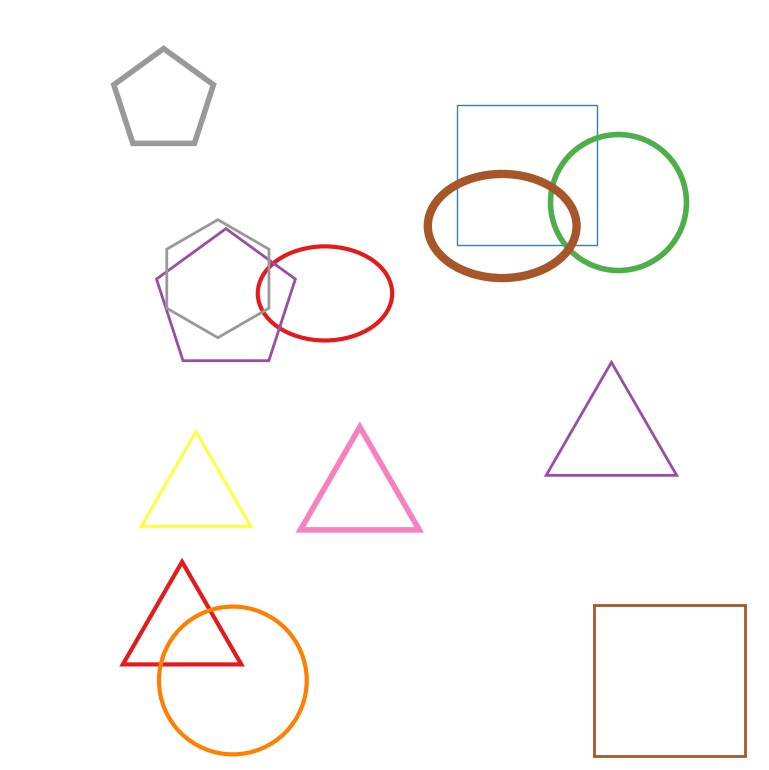[{"shape": "triangle", "thickness": 1.5, "radius": 0.44, "center": [0.236, 0.182]}, {"shape": "oval", "thickness": 1.5, "radius": 0.44, "center": [0.422, 0.619]}, {"shape": "square", "thickness": 0.5, "radius": 0.45, "center": [0.685, 0.773]}, {"shape": "circle", "thickness": 2, "radius": 0.44, "center": [0.803, 0.737]}, {"shape": "triangle", "thickness": 1, "radius": 0.49, "center": [0.794, 0.432]}, {"shape": "pentagon", "thickness": 1, "radius": 0.47, "center": [0.293, 0.608]}, {"shape": "circle", "thickness": 1.5, "radius": 0.48, "center": [0.302, 0.116]}, {"shape": "triangle", "thickness": 1, "radius": 0.41, "center": [0.255, 0.357]}, {"shape": "square", "thickness": 1, "radius": 0.49, "center": [0.869, 0.116]}, {"shape": "oval", "thickness": 3, "radius": 0.48, "center": [0.652, 0.707]}, {"shape": "triangle", "thickness": 2, "radius": 0.45, "center": [0.467, 0.356]}, {"shape": "pentagon", "thickness": 2, "radius": 0.34, "center": [0.213, 0.869]}, {"shape": "hexagon", "thickness": 1, "radius": 0.38, "center": [0.283, 0.638]}]